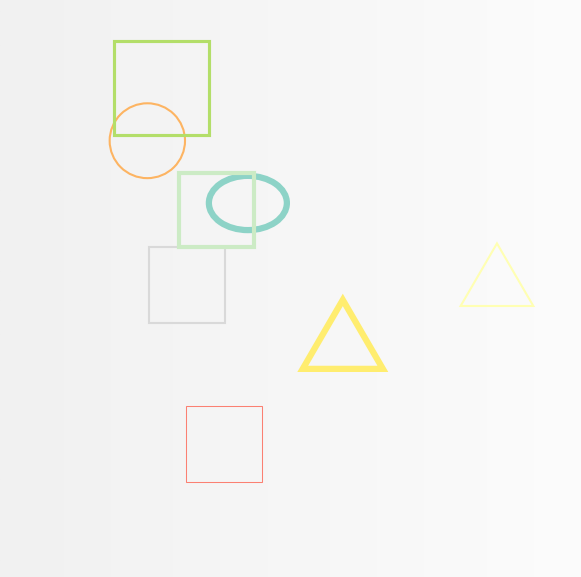[{"shape": "oval", "thickness": 3, "radius": 0.34, "center": [0.426, 0.648]}, {"shape": "triangle", "thickness": 1, "radius": 0.36, "center": [0.855, 0.505]}, {"shape": "square", "thickness": 0.5, "radius": 0.33, "center": [0.385, 0.23]}, {"shape": "circle", "thickness": 1, "radius": 0.32, "center": [0.253, 0.755]}, {"shape": "square", "thickness": 1.5, "radius": 0.41, "center": [0.278, 0.846]}, {"shape": "square", "thickness": 1, "radius": 0.33, "center": [0.321, 0.506]}, {"shape": "square", "thickness": 2, "radius": 0.32, "center": [0.373, 0.635]}, {"shape": "triangle", "thickness": 3, "radius": 0.4, "center": [0.59, 0.4]}]